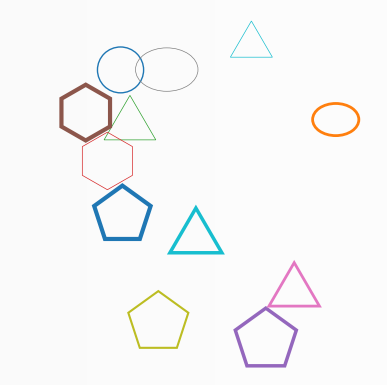[{"shape": "circle", "thickness": 1, "radius": 0.3, "center": [0.311, 0.818]}, {"shape": "pentagon", "thickness": 3, "radius": 0.38, "center": [0.316, 0.441]}, {"shape": "oval", "thickness": 2, "radius": 0.3, "center": [0.866, 0.689]}, {"shape": "triangle", "thickness": 0.5, "radius": 0.39, "center": [0.335, 0.675]}, {"shape": "hexagon", "thickness": 0.5, "radius": 0.37, "center": [0.277, 0.582]}, {"shape": "pentagon", "thickness": 2.5, "radius": 0.41, "center": [0.686, 0.117]}, {"shape": "hexagon", "thickness": 3, "radius": 0.36, "center": [0.221, 0.708]}, {"shape": "triangle", "thickness": 2, "radius": 0.38, "center": [0.759, 0.243]}, {"shape": "oval", "thickness": 0.5, "radius": 0.4, "center": [0.43, 0.819]}, {"shape": "pentagon", "thickness": 1.5, "radius": 0.41, "center": [0.409, 0.162]}, {"shape": "triangle", "thickness": 0.5, "radius": 0.31, "center": [0.649, 0.883]}, {"shape": "triangle", "thickness": 2.5, "radius": 0.39, "center": [0.506, 0.382]}]